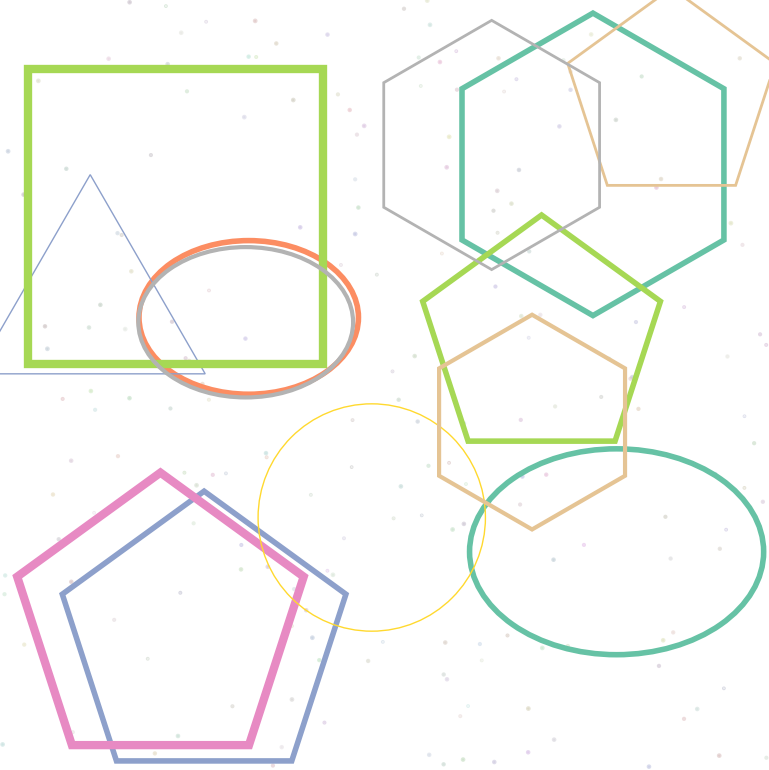[{"shape": "hexagon", "thickness": 2, "radius": 0.98, "center": [0.77, 0.787]}, {"shape": "oval", "thickness": 2, "radius": 0.95, "center": [0.801, 0.283]}, {"shape": "oval", "thickness": 2, "radius": 0.71, "center": [0.323, 0.588]}, {"shape": "triangle", "thickness": 0.5, "radius": 0.86, "center": [0.117, 0.601]}, {"shape": "pentagon", "thickness": 2, "radius": 0.97, "center": [0.265, 0.168]}, {"shape": "pentagon", "thickness": 3, "radius": 0.98, "center": [0.208, 0.191]}, {"shape": "square", "thickness": 3, "radius": 0.96, "center": [0.227, 0.718]}, {"shape": "pentagon", "thickness": 2, "radius": 0.81, "center": [0.703, 0.558]}, {"shape": "circle", "thickness": 0.5, "radius": 0.74, "center": [0.483, 0.328]}, {"shape": "pentagon", "thickness": 1, "radius": 0.71, "center": [0.872, 0.874]}, {"shape": "hexagon", "thickness": 1.5, "radius": 0.7, "center": [0.691, 0.452]}, {"shape": "oval", "thickness": 1.5, "radius": 0.7, "center": [0.319, 0.581]}, {"shape": "hexagon", "thickness": 1, "radius": 0.81, "center": [0.639, 0.812]}]